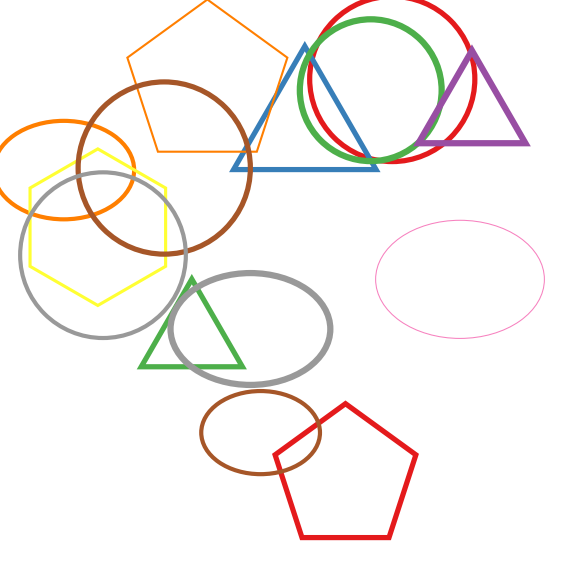[{"shape": "circle", "thickness": 2.5, "radius": 0.71, "center": [0.679, 0.862]}, {"shape": "pentagon", "thickness": 2.5, "radius": 0.64, "center": [0.598, 0.172]}, {"shape": "triangle", "thickness": 2.5, "radius": 0.71, "center": [0.528, 0.777]}, {"shape": "circle", "thickness": 3, "radius": 0.61, "center": [0.642, 0.843]}, {"shape": "triangle", "thickness": 2.5, "radius": 0.51, "center": [0.332, 0.415]}, {"shape": "triangle", "thickness": 3, "radius": 0.53, "center": [0.817, 0.805]}, {"shape": "pentagon", "thickness": 1, "radius": 0.73, "center": [0.359, 0.854]}, {"shape": "oval", "thickness": 2, "radius": 0.61, "center": [0.11, 0.705]}, {"shape": "hexagon", "thickness": 1.5, "radius": 0.68, "center": [0.169, 0.606]}, {"shape": "oval", "thickness": 2, "radius": 0.51, "center": [0.451, 0.25]}, {"shape": "circle", "thickness": 2.5, "radius": 0.75, "center": [0.284, 0.708]}, {"shape": "oval", "thickness": 0.5, "radius": 0.73, "center": [0.797, 0.515]}, {"shape": "circle", "thickness": 2, "radius": 0.72, "center": [0.178, 0.557]}, {"shape": "oval", "thickness": 3, "radius": 0.69, "center": [0.434, 0.429]}]